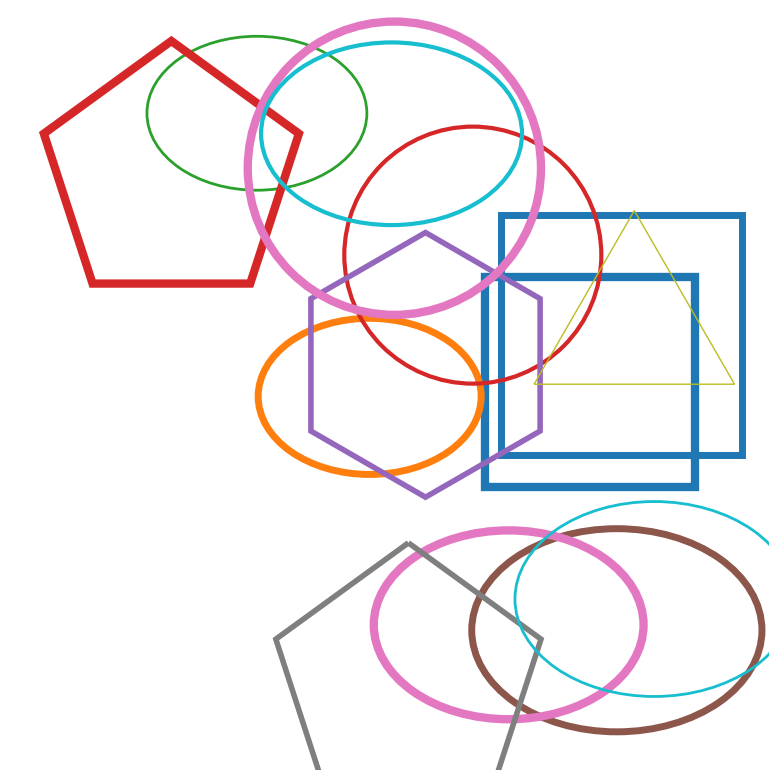[{"shape": "square", "thickness": 2.5, "radius": 0.78, "center": [0.807, 0.565]}, {"shape": "square", "thickness": 3, "radius": 0.68, "center": [0.766, 0.504]}, {"shape": "oval", "thickness": 2.5, "radius": 0.72, "center": [0.48, 0.485]}, {"shape": "oval", "thickness": 1, "radius": 0.71, "center": [0.334, 0.853]}, {"shape": "pentagon", "thickness": 3, "radius": 0.87, "center": [0.223, 0.773]}, {"shape": "circle", "thickness": 1.5, "radius": 0.83, "center": [0.614, 0.669]}, {"shape": "hexagon", "thickness": 2, "radius": 0.86, "center": [0.553, 0.526]}, {"shape": "oval", "thickness": 2.5, "radius": 0.94, "center": [0.801, 0.181]}, {"shape": "oval", "thickness": 3, "radius": 0.88, "center": [0.661, 0.189]}, {"shape": "circle", "thickness": 3, "radius": 0.95, "center": [0.512, 0.782]}, {"shape": "pentagon", "thickness": 2, "radius": 0.91, "center": [0.53, 0.114]}, {"shape": "triangle", "thickness": 0.5, "radius": 0.75, "center": [0.824, 0.576]}, {"shape": "oval", "thickness": 1, "radius": 0.9, "center": [0.85, 0.222]}, {"shape": "oval", "thickness": 1.5, "radius": 0.85, "center": [0.509, 0.826]}]